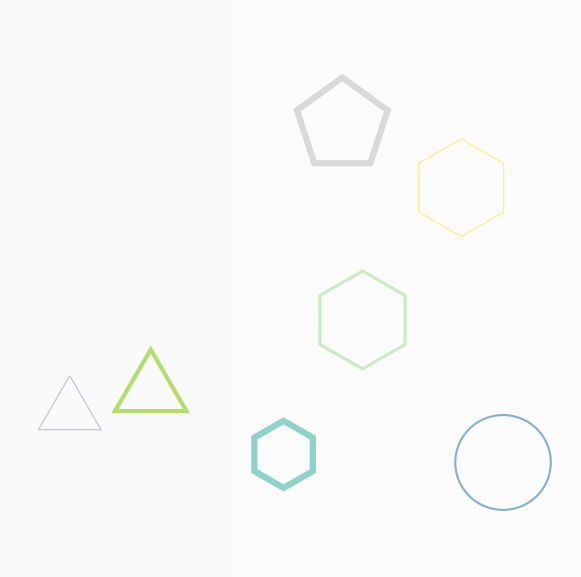[{"shape": "hexagon", "thickness": 3, "radius": 0.29, "center": [0.488, 0.212]}, {"shape": "triangle", "thickness": 0.5, "radius": 0.31, "center": [0.12, 0.286]}, {"shape": "circle", "thickness": 1, "radius": 0.41, "center": [0.865, 0.198]}, {"shape": "triangle", "thickness": 2, "radius": 0.36, "center": [0.259, 0.323]}, {"shape": "pentagon", "thickness": 3, "radius": 0.41, "center": [0.589, 0.783]}, {"shape": "hexagon", "thickness": 1.5, "radius": 0.42, "center": [0.624, 0.445]}, {"shape": "hexagon", "thickness": 0.5, "radius": 0.42, "center": [0.793, 0.674]}]